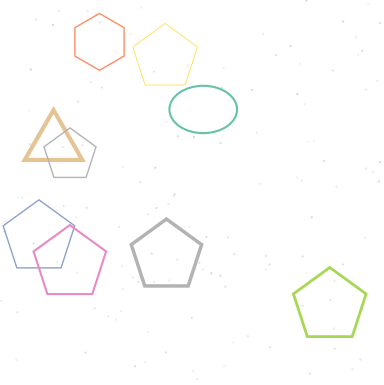[{"shape": "oval", "thickness": 1.5, "radius": 0.44, "center": [0.528, 0.716]}, {"shape": "hexagon", "thickness": 1, "radius": 0.37, "center": [0.258, 0.891]}, {"shape": "pentagon", "thickness": 1, "radius": 0.49, "center": [0.101, 0.383]}, {"shape": "pentagon", "thickness": 1.5, "radius": 0.5, "center": [0.181, 0.316]}, {"shape": "pentagon", "thickness": 2, "radius": 0.5, "center": [0.856, 0.206]}, {"shape": "pentagon", "thickness": 0.5, "radius": 0.44, "center": [0.429, 0.851]}, {"shape": "triangle", "thickness": 3, "radius": 0.43, "center": [0.139, 0.628]}, {"shape": "pentagon", "thickness": 1, "radius": 0.36, "center": [0.182, 0.597]}, {"shape": "pentagon", "thickness": 2.5, "radius": 0.48, "center": [0.432, 0.335]}]